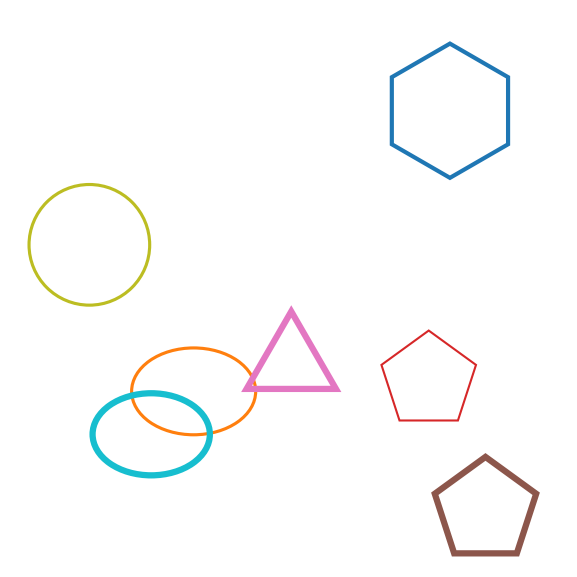[{"shape": "hexagon", "thickness": 2, "radius": 0.58, "center": [0.779, 0.807]}, {"shape": "oval", "thickness": 1.5, "radius": 0.54, "center": [0.335, 0.321]}, {"shape": "pentagon", "thickness": 1, "radius": 0.43, "center": [0.742, 0.341]}, {"shape": "pentagon", "thickness": 3, "radius": 0.46, "center": [0.841, 0.116]}, {"shape": "triangle", "thickness": 3, "radius": 0.45, "center": [0.504, 0.37]}, {"shape": "circle", "thickness": 1.5, "radius": 0.52, "center": [0.155, 0.575]}, {"shape": "oval", "thickness": 3, "radius": 0.51, "center": [0.262, 0.247]}]